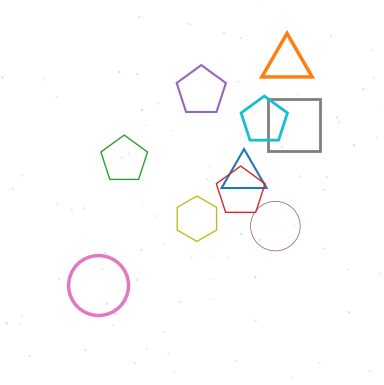[{"shape": "triangle", "thickness": 1.5, "radius": 0.34, "center": [0.634, 0.545]}, {"shape": "triangle", "thickness": 2.5, "radius": 0.38, "center": [0.746, 0.838]}, {"shape": "pentagon", "thickness": 1, "radius": 0.32, "center": [0.323, 0.585]}, {"shape": "pentagon", "thickness": 1, "radius": 0.33, "center": [0.625, 0.502]}, {"shape": "pentagon", "thickness": 1.5, "radius": 0.34, "center": [0.523, 0.764]}, {"shape": "circle", "thickness": 0.5, "radius": 0.32, "center": [0.715, 0.413]}, {"shape": "circle", "thickness": 2.5, "radius": 0.39, "center": [0.256, 0.258]}, {"shape": "square", "thickness": 2, "radius": 0.33, "center": [0.764, 0.675]}, {"shape": "hexagon", "thickness": 1, "radius": 0.29, "center": [0.511, 0.432]}, {"shape": "pentagon", "thickness": 2, "radius": 0.32, "center": [0.686, 0.687]}]